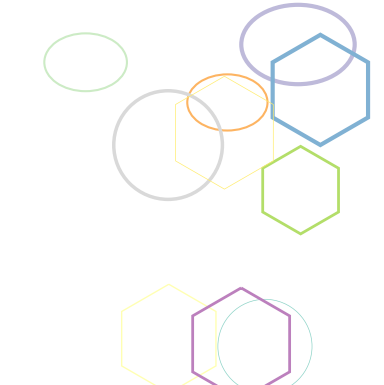[{"shape": "circle", "thickness": 0.5, "radius": 0.61, "center": [0.688, 0.1]}, {"shape": "hexagon", "thickness": 1, "radius": 0.71, "center": [0.438, 0.12]}, {"shape": "oval", "thickness": 3, "radius": 0.74, "center": [0.774, 0.884]}, {"shape": "hexagon", "thickness": 3, "radius": 0.72, "center": [0.832, 0.766]}, {"shape": "oval", "thickness": 1.5, "radius": 0.52, "center": [0.591, 0.734]}, {"shape": "hexagon", "thickness": 2, "radius": 0.57, "center": [0.781, 0.506]}, {"shape": "circle", "thickness": 2.5, "radius": 0.71, "center": [0.437, 0.623]}, {"shape": "hexagon", "thickness": 2, "radius": 0.73, "center": [0.626, 0.107]}, {"shape": "oval", "thickness": 1.5, "radius": 0.54, "center": [0.222, 0.838]}, {"shape": "hexagon", "thickness": 0.5, "radius": 0.73, "center": [0.583, 0.655]}]